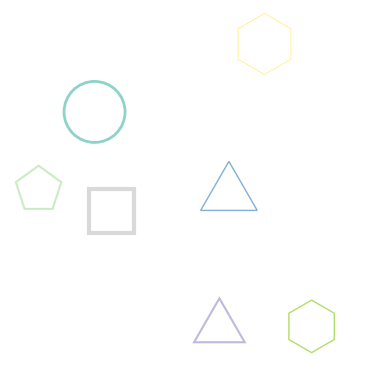[{"shape": "circle", "thickness": 2, "radius": 0.4, "center": [0.246, 0.709]}, {"shape": "triangle", "thickness": 1.5, "radius": 0.38, "center": [0.57, 0.149]}, {"shape": "triangle", "thickness": 1, "radius": 0.42, "center": [0.595, 0.496]}, {"shape": "hexagon", "thickness": 1, "radius": 0.34, "center": [0.809, 0.152]}, {"shape": "square", "thickness": 3, "radius": 0.29, "center": [0.29, 0.451]}, {"shape": "pentagon", "thickness": 1.5, "radius": 0.31, "center": [0.1, 0.508]}, {"shape": "hexagon", "thickness": 0.5, "radius": 0.4, "center": [0.687, 0.886]}]